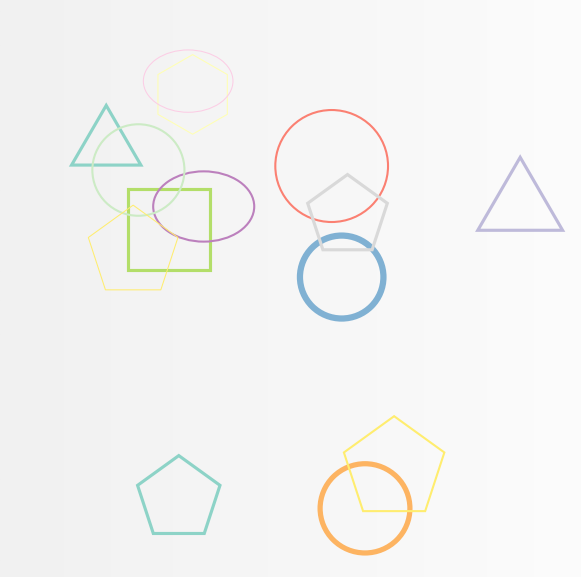[{"shape": "pentagon", "thickness": 1.5, "radius": 0.37, "center": [0.308, 0.136]}, {"shape": "triangle", "thickness": 1.5, "radius": 0.34, "center": [0.183, 0.748]}, {"shape": "hexagon", "thickness": 0.5, "radius": 0.34, "center": [0.331, 0.836]}, {"shape": "triangle", "thickness": 1.5, "radius": 0.42, "center": [0.895, 0.643]}, {"shape": "circle", "thickness": 1, "radius": 0.48, "center": [0.571, 0.712]}, {"shape": "circle", "thickness": 3, "radius": 0.36, "center": [0.588, 0.519]}, {"shape": "circle", "thickness": 2.5, "radius": 0.39, "center": [0.628, 0.119]}, {"shape": "square", "thickness": 1.5, "radius": 0.35, "center": [0.29, 0.602]}, {"shape": "oval", "thickness": 0.5, "radius": 0.39, "center": [0.324, 0.859]}, {"shape": "pentagon", "thickness": 1.5, "radius": 0.36, "center": [0.598, 0.625]}, {"shape": "oval", "thickness": 1, "radius": 0.43, "center": [0.35, 0.642]}, {"shape": "circle", "thickness": 1, "radius": 0.4, "center": [0.238, 0.705]}, {"shape": "pentagon", "thickness": 1, "radius": 0.45, "center": [0.678, 0.188]}, {"shape": "pentagon", "thickness": 0.5, "radius": 0.41, "center": [0.229, 0.563]}]